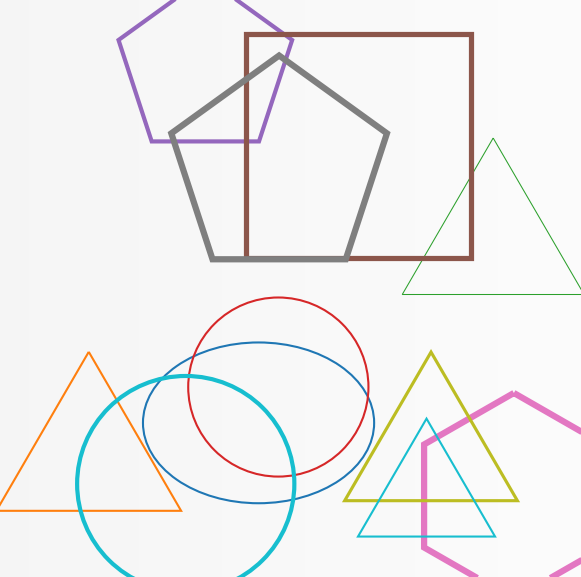[{"shape": "oval", "thickness": 1, "radius": 0.99, "center": [0.445, 0.267]}, {"shape": "triangle", "thickness": 1, "radius": 0.92, "center": [0.153, 0.206]}, {"shape": "triangle", "thickness": 0.5, "radius": 0.9, "center": [0.848, 0.579]}, {"shape": "circle", "thickness": 1, "radius": 0.78, "center": [0.479, 0.329]}, {"shape": "pentagon", "thickness": 2, "radius": 0.79, "center": [0.353, 0.881]}, {"shape": "square", "thickness": 2.5, "radius": 0.97, "center": [0.617, 0.747]}, {"shape": "hexagon", "thickness": 3, "radius": 0.89, "center": [0.884, 0.14]}, {"shape": "pentagon", "thickness": 3, "radius": 0.98, "center": [0.48, 0.708]}, {"shape": "triangle", "thickness": 1.5, "radius": 0.86, "center": [0.742, 0.218]}, {"shape": "circle", "thickness": 2, "radius": 0.93, "center": [0.32, 0.161]}, {"shape": "triangle", "thickness": 1, "radius": 0.68, "center": [0.734, 0.138]}]